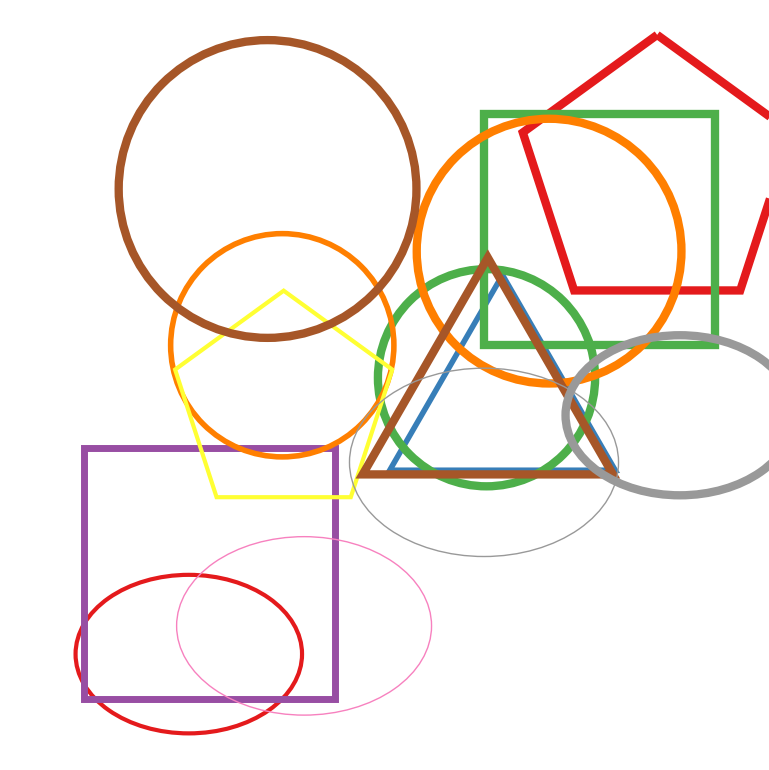[{"shape": "oval", "thickness": 1.5, "radius": 0.74, "center": [0.245, 0.151]}, {"shape": "pentagon", "thickness": 3, "radius": 0.92, "center": [0.853, 0.771]}, {"shape": "triangle", "thickness": 2, "radius": 0.85, "center": [0.653, 0.474]}, {"shape": "square", "thickness": 3, "radius": 0.75, "center": [0.779, 0.702]}, {"shape": "circle", "thickness": 3, "radius": 0.71, "center": [0.632, 0.509]}, {"shape": "square", "thickness": 2.5, "radius": 0.81, "center": [0.272, 0.255]}, {"shape": "circle", "thickness": 2, "radius": 0.72, "center": [0.367, 0.552]}, {"shape": "circle", "thickness": 3, "radius": 0.86, "center": [0.713, 0.674]}, {"shape": "pentagon", "thickness": 1.5, "radius": 0.74, "center": [0.368, 0.474]}, {"shape": "circle", "thickness": 3, "radius": 0.97, "center": [0.347, 0.755]}, {"shape": "triangle", "thickness": 3, "radius": 0.94, "center": [0.634, 0.478]}, {"shape": "oval", "thickness": 0.5, "radius": 0.83, "center": [0.395, 0.187]}, {"shape": "oval", "thickness": 0.5, "radius": 0.87, "center": [0.629, 0.4]}, {"shape": "oval", "thickness": 3, "radius": 0.74, "center": [0.883, 0.461]}]